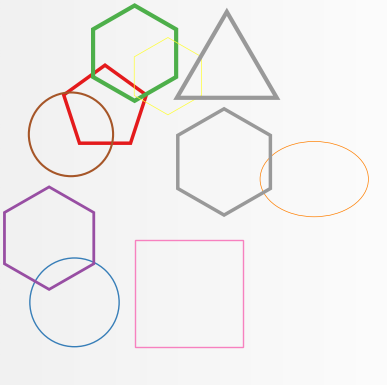[{"shape": "pentagon", "thickness": 2.5, "radius": 0.56, "center": [0.271, 0.719]}, {"shape": "circle", "thickness": 1, "radius": 0.58, "center": [0.192, 0.215]}, {"shape": "hexagon", "thickness": 3, "radius": 0.62, "center": [0.347, 0.862]}, {"shape": "hexagon", "thickness": 2, "radius": 0.67, "center": [0.127, 0.381]}, {"shape": "oval", "thickness": 0.5, "radius": 0.7, "center": [0.811, 0.535]}, {"shape": "hexagon", "thickness": 0.5, "radius": 0.5, "center": [0.433, 0.802]}, {"shape": "circle", "thickness": 1.5, "radius": 0.54, "center": [0.183, 0.651]}, {"shape": "square", "thickness": 1, "radius": 0.69, "center": [0.488, 0.237]}, {"shape": "triangle", "thickness": 3, "radius": 0.74, "center": [0.585, 0.82]}, {"shape": "hexagon", "thickness": 2.5, "radius": 0.69, "center": [0.578, 0.579]}]